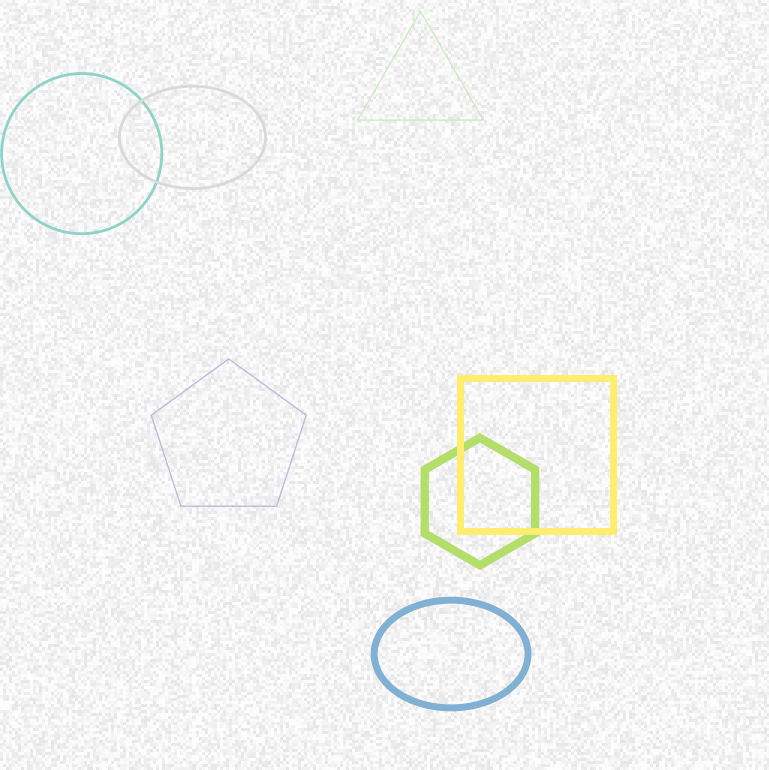[{"shape": "circle", "thickness": 1, "radius": 0.52, "center": [0.106, 0.8]}, {"shape": "pentagon", "thickness": 0.5, "radius": 0.53, "center": [0.297, 0.428]}, {"shape": "oval", "thickness": 2.5, "radius": 0.5, "center": [0.586, 0.151]}, {"shape": "hexagon", "thickness": 3, "radius": 0.41, "center": [0.623, 0.349]}, {"shape": "oval", "thickness": 1, "radius": 0.47, "center": [0.25, 0.822]}, {"shape": "triangle", "thickness": 0.5, "radius": 0.47, "center": [0.546, 0.891]}, {"shape": "square", "thickness": 2.5, "radius": 0.5, "center": [0.697, 0.41]}]